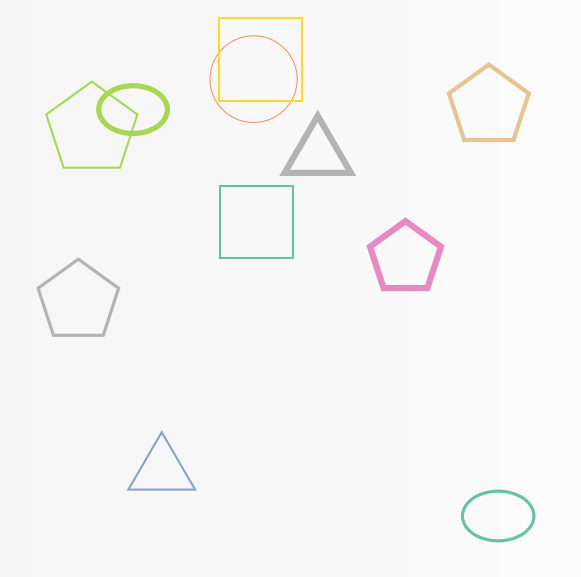[{"shape": "square", "thickness": 1, "radius": 0.31, "center": [0.441, 0.615]}, {"shape": "oval", "thickness": 1.5, "radius": 0.31, "center": [0.857, 0.106]}, {"shape": "circle", "thickness": 0.5, "radius": 0.38, "center": [0.436, 0.862]}, {"shape": "triangle", "thickness": 1, "radius": 0.33, "center": [0.278, 0.184]}, {"shape": "pentagon", "thickness": 3, "radius": 0.32, "center": [0.698, 0.552]}, {"shape": "oval", "thickness": 2.5, "radius": 0.3, "center": [0.229, 0.809]}, {"shape": "pentagon", "thickness": 1, "radius": 0.41, "center": [0.158, 0.775]}, {"shape": "square", "thickness": 1, "radius": 0.36, "center": [0.448, 0.896]}, {"shape": "pentagon", "thickness": 2, "radius": 0.36, "center": [0.841, 0.815]}, {"shape": "triangle", "thickness": 3, "radius": 0.33, "center": [0.547, 0.733]}, {"shape": "pentagon", "thickness": 1.5, "radius": 0.36, "center": [0.135, 0.478]}]